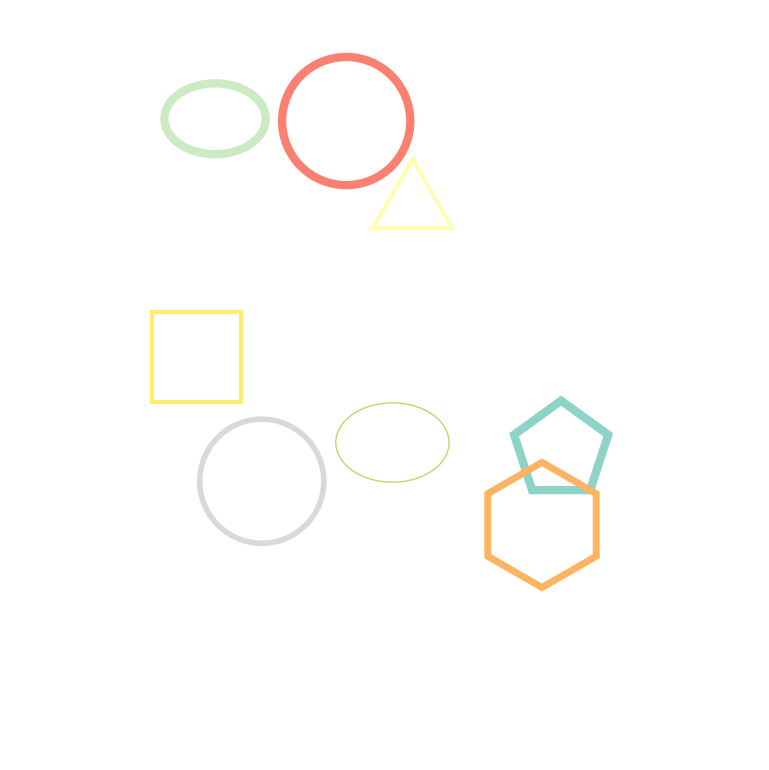[{"shape": "pentagon", "thickness": 3, "radius": 0.32, "center": [0.729, 0.416]}, {"shape": "triangle", "thickness": 1.5, "radius": 0.3, "center": [0.536, 0.734]}, {"shape": "circle", "thickness": 3, "radius": 0.42, "center": [0.45, 0.843]}, {"shape": "hexagon", "thickness": 2.5, "radius": 0.41, "center": [0.704, 0.318]}, {"shape": "oval", "thickness": 0.5, "radius": 0.37, "center": [0.51, 0.425]}, {"shape": "circle", "thickness": 2, "radius": 0.4, "center": [0.34, 0.375]}, {"shape": "oval", "thickness": 3, "radius": 0.33, "center": [0.279, 0.846]}, {"shape": "square", "thickness": 1.5, "radius": 0.29, "center": [0.255, 0.536]}]